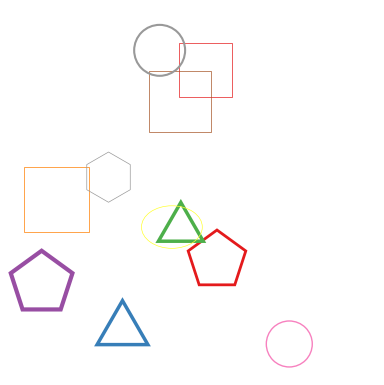[{"shape": "square", "thickness": 0.5, "radius": 0.35, "center": [0.534, 0.818]}, {"shape": "pentagon", "thickness": 2, "radius": 0.39, "center": [0.564, 0.324]}, {"shape": "triangle", "thickness": 2.5, "radius": 0.38, "center": [0.318, 0.143]}, {"shape": "triangle", "thickness": 2.5, "radius": 0.34, "center": [0.47, 0.407]}, {"shape": "pentagon", "thickness": 3, "radius": 0.42, "center": [0.108, 0.264]}, {"shape": "square", "thickness": 0.5, "radius": 0.42, "center": [0.146, 0.483]}, {"shape": "oval", "thickness": 0.5, "radius": 0.4, "center": [0.446, 0.41]}, {"shape": "square", "thickness": 0.5, "radius": 0.4, "center": [0.467, 0.736]}, {"shape": "circle", "thickness": 1, "radius": 0.3, "center": [0.751, 0.107]}, {"shape": "circle", "thickness": 1.5, "radius": 0.33, "center": [0.415, 0.869]}, {"shape": "hexagon", "thickness": 0.5, "radius": 0.33, "center": [0.282, 0.54]}]